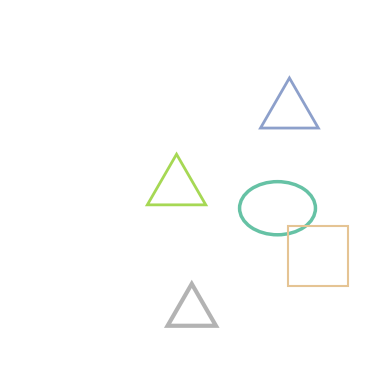[{"shape": "oval", "thickness": 2.5, "radius": 0.49, "center": [0.721, 0.459]}, {"shape": "triangle", "thickness": 2, "radius": 0.43, "center": [0.752, 0.711]}, {"shape": "triangle", "thickness": 2, "radius": 0.44, "center": [0.459, 0.512]}, {"shape": "square", "thickness": 1.5, "radius": 0.39, "center": [0.826, 0.335]}, {"shape": "triangle", "thickness": 3, "radius": 0.36, "center": [0.498, 0.19]}]